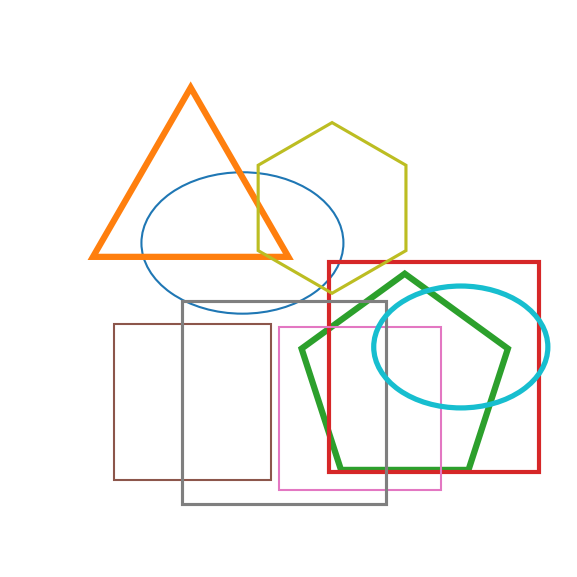[{"shape": "oval", "thickness": 1, "radius": 0.87, "center": [0.42, 0.578]}, {"shape": "triangle", "thickness": 3, "radius": 0.98, "center": [0.33, 0.652]}, {"shape": "pentagon", "thickness": 3, "radius": 0.94, "center": [0.701, 0.337]}, {"shape": "square", "thickness": 2, "radius": 0.91, "center": [0.751, 0.364]}, {"shape": "square", "thickness": 1, "radius": 0.68, "center": [0.334, 0.303]}, {"shape": "square", "thickness": 1, "radius": 0.7, "center": [0.624, 0.292]}, {"shape": "square", "thickness": 1.5, "radius": 0.88, "center": [0.492, 0.303]}, {"shape": "hexagon", "thickness": 1.5, "radius": 0.74, "center": [0.575, 0.639]}, {"shape": "oval", "thickness": 2.5, "radius": 0.75, "center": [0.798, 0.398]}]